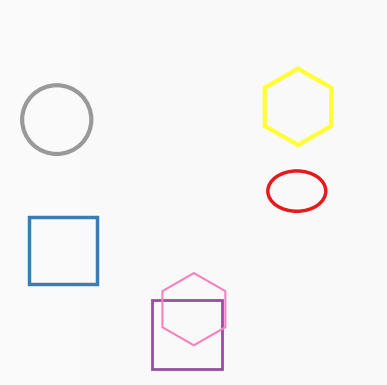[{"shape": "oval", "thickness": 2.5, "radius": 0.37, "center": [0.766, 0.504]}, {"shape": "square", "thickness": 2.5, "radius": 0.44, "center": [0.162, 0.35]}, {"shape": "square", "thickness": 2, "radius": 0.45, "center": [0.484, 0.131]}, {"shape": "hexagon", "thickness": 3, "radius": 0.5, "center": [0.769, 0.723]}, {"shape": "hexagon", "thickness": 1.5, "radius": 0.47, "center": [0.5, 0.197]}, {"shape": "circle", "thickness": 3, "radius": 0.45, "center": [0.146, 0.689]}]